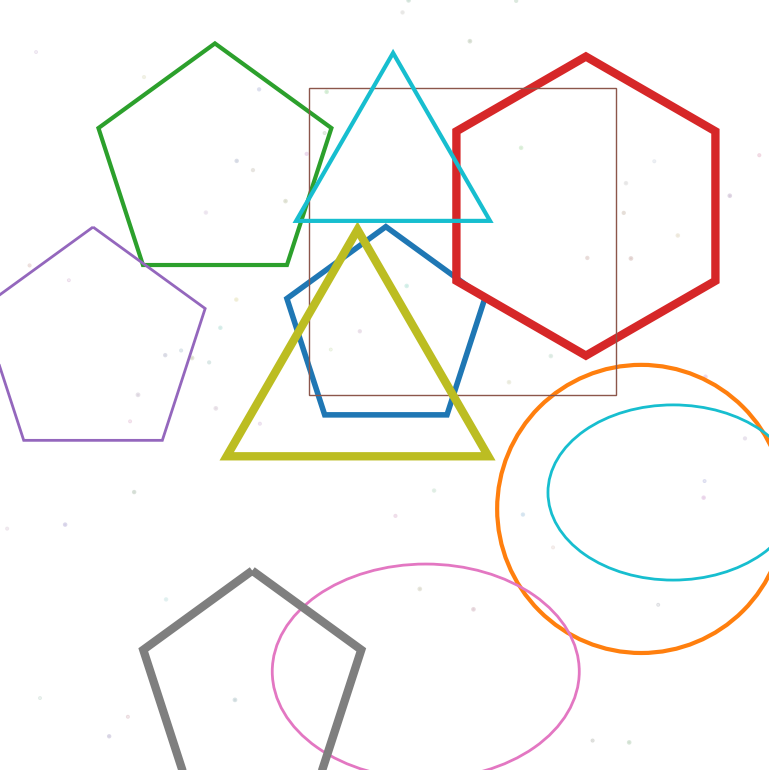[{"shape": "pentagon", "thickness": 2, "radius": 0.68, "center": [0.501, 0.571]}, {"shape": "circle", "thickness": 1.5, "radius": 0.94, "center": [0.833, 0.339]}, {"shape": "pentagon", "thickness": 1.5, "radius": 0.8, "center": [0.279, 0.785]}, {"shape": "hexagon", "thickness": 3, "radius": 0.97, "center": [0.761, 0.732]}, {"shape": "pentagon", "thickness": 1, "radius": 0.77, "center": [0.121, 0.552]}, {"shape": "square", "thickness": 0.5, "radius": 1.0, "center": [0.6, 0.686]}, {"shape": "oval", "thickness": 1, "radius": 1.0, "center": [0.553, 0.128]}, {"shape": "pentagon", "thickness": 3, "radius": 0.74, "center": [0.328, 0.11]}, {"shape": "triangle", "thickness": 3, "radius": 0.98, "center": [0.464, 0.505]}, {"shape": "oval", "thickness": 1, "radius": 0.81, "center": [0.874, 0.36]}, {"shape": "triangle", "thickness": 1.5, "radius": 0.73, "center": [0.51, 0.786]}]